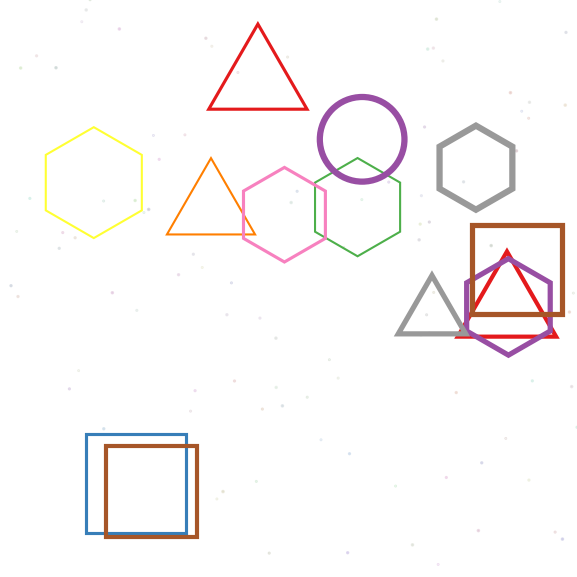[{"shape": "triangle", "thickness": 1.5, "radius": 0.49, "center": [0.447, 0.859]}, {"shape": "triangle", "thickness": 2, "radius": 0.49, "center": [0.878, 0.465]}, {"shape": "square", "thickness": 1.5, "radius": 0.43, "center": [0.236, 0.162]}, {"shape": "hexagon", "thickness": 1, "radius": 0.43, "center": [0.619, 0.64]}, {"shape": "circle", "thickness": 3, "radius": 0.37, "center": [0.627, 0.758]}, {"shape": "hexagon", "thickness": 2.5, "radius": 0.42, "center": [0.88, 0.468]}, {"shape": "triangle", "thickness": 1, "radius": 0.44, "center": [0.365, 0.637]}, {"shape": "hexagon", "thickness": 1, "radius": 0.48, "center": [0.162, 0.683]}, {"shape": "square", "thickness": 2.5, "radius": 0.39, "center": [0.896, 0.533]}, {"shape": "square", "thickness": 2, "radius": 0.39, "center": [0.262, 0.149]}, {"shape": "hexagon", "thickness": 1.5, "radius": 0.41, "center": [0.493, 0.627]}, {"shape": "hexagon", "thickness": 3, "radius": 0.36, "center": [0.824, 0.709]}, {"shape": "triangle", "thickness": 2.5, "radius": 0.34, "center": [0.748, 0.455]}]